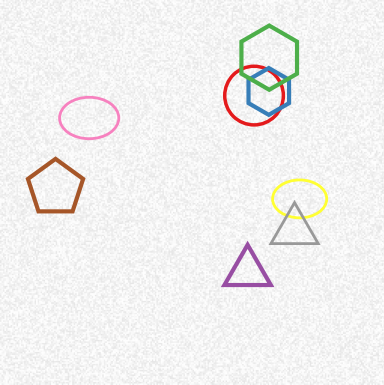[{"shape": "circle", "thickness": 2.5, "radius": 0.38, "center": [0.66, 0.752]}, {"shape": "hexagon", "thickness": 3, "radius": 0.3, "center": [0.698, 0.762]}, {"shape": "hexagon", "thickness": 3, "radius": 0.42, "center": [0.699, 0.85]}, {"shape": "triangle", "thickness": 3, "radius": 0.35, "center": [0.643, 0.294]}, {"shape": "oval", "thickness": 2, "radius": 0.35, "center": [0.778, 0.483]}, {"shape": "pentagon", "thickness": 3, "radius": 0.38, "center": [0.144, 0.512]}, {"shape": "oval", "thickness": 2, "radius": 0.38, "center": [0.232, 0.694]}, {"shape": "triangle", "thickness": 2, "radius": 0.35, "center": [0.765, 0.403]}]